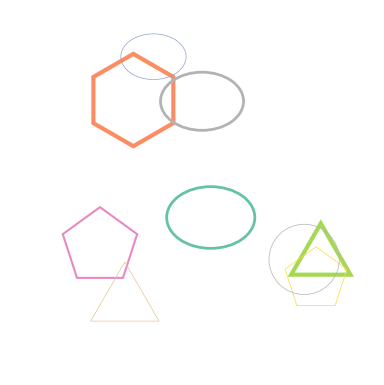[{"shape": "oval", "thickness": 2, "radius": 0.57, "center": [0.547, 0.435]}, {"shape": "hexagon", "thickness": 3, "radius": 0.6, "center": [0.346, 0.74]}, {"shape": "oval", "thickness": 0.5, "radius": 0.42, "center": [0.399, 0.853]}, {"shape": "pentagon", "thickness": 1.5, "radius": 0.51, "center": [0.26, 0.36]}, {"shape": "triangle", "thickness": 3, "radius": 0.44, "center": [0.833, 0.331]}, {"shape": "pentagon", "thickness": 0.5, "radius": 0.42, "center": [0.821, 0.275]}, {"shape": "triangle", "thickness": 0.5, "radius": 0.51, "center": [0.324, 0.217]}, {"shape": "circle", "thickness": 0.5, "radius": 0.46, "center": [0.79, 0.326]}, {"shape": "oval", "thickness": 2, "radius": 0.54, "center": [0.525, 0.737]}]